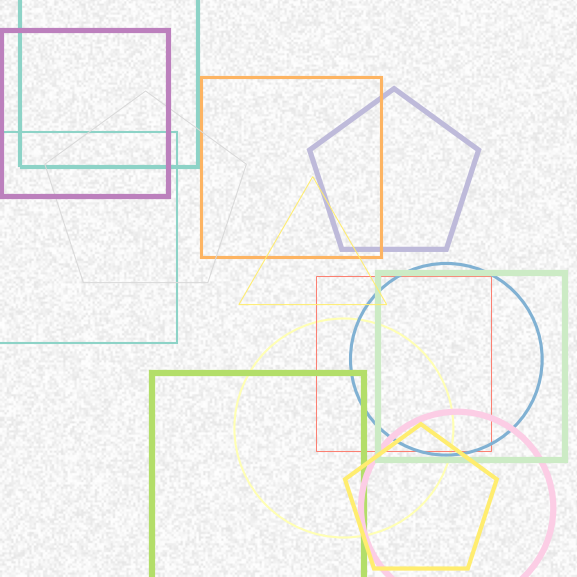[{"shape": "square", "thickness": 1, "radius": 0.91, "center": [0.125, 0.588]}, {"shape": "square", "thickness": 2, "radius": 0.77, "center": [0.189, 0.863]}, {"shape": "circle", "thickness": 1, "radius": 0.95, "center": [0.595, 0.258]}, {"shape": "pentagon", "thickness": 2.5, "radius": 0.77, "center": [0.682, 0.692]}, {"shape": "square", "thickness": 0.5, "radius": 0.76, "center": [0.699, 0.369]}, {"shape": "circle", "thickness": 1.5, "radius": 0.83, "center": [0.773, 0.377]}, {"shape": "square", "thickness": 1.5, "radius": 0.78, "center": [0.503, 0.71]}, {"shape": "square", "thickness": 3, "radius": 0.92, "center": [0.446, 0.169]}, {"shape": "circle", "thickness": 3, "radius": 0.83, "center": [0.792, 0.12]}, {"shape": "pentagon", "thickness": 0.5, "radius": 0.92, "center": [0.252, 0.658]}, {"shape": "square", "thickness": 2.5, "radius": 0.72, "center": [0.146, 0.803]}, {"shape": "square", "thickness": 3, "radius": 0.81, "center": [0.816, 0.365]}, {"shape": "pentagon", "thickness": 2, "radius": 0.69, "center": [0.729, 0.126]}, {"shape": "triangle", "thickness": 0.5, "radius": 0.74, "center": [0.542, 0.546]}]